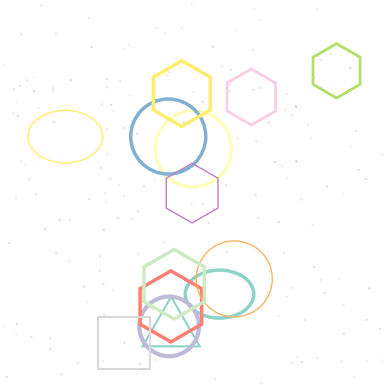[{"shape": "triangle", "thickness": 1.5, "radius": 0.43, "center": [0.445, 0.143]}, {"shape": "oval", "thickness": 2.5, "radius": 0.45, "center": [0.57, 0.236]}, {"shape": "circle", "thickness": 2, "radius": 0.49, "center": [0.502, 0.613]}, {"shape": "circle", "thickness": 3, "radius": 0.39, "center": [0.439, 0.152]}, {"shape": "hexagon", "thickness": 2.5, "radius": 0.46, "center": [0.444, 0.204]}, {"shape": "circle", "thickness": 2.5, "radius": 0.49, "center": [0.437, 0.645]}, {"shape": "circle", "thickness": 1, "radius": 0.49, "center": [0.608, 0.276]}, {"shape": "hexagon", "thickness": 2, "radius": 0.35, "center": [0.874, 0.816]}, {"shape": "hexagon", "thickness": 2, "radius": 0.36, "center": [0.653, 0.748]}, {"shape": "square", "thickness": 1.5, "radius": 0.34, "center": [0.322, 0.11]}, {"shape": "hexagon", "thickness": 1, "radius": 0.39, "center": [0.499, 0.498]}, {"shape": "hexagon", "thickness": 2.5, "radius": 0.45, "center": [0.452, 0.262]}, {"shape": "hexagon", "thickness": 2.5, "radius": 0.43, "center": [0.472, 0.757]}, {"shape": "oval", "thickness": 1, "radius": 0.49, "center": [0.17, 0.645]}]